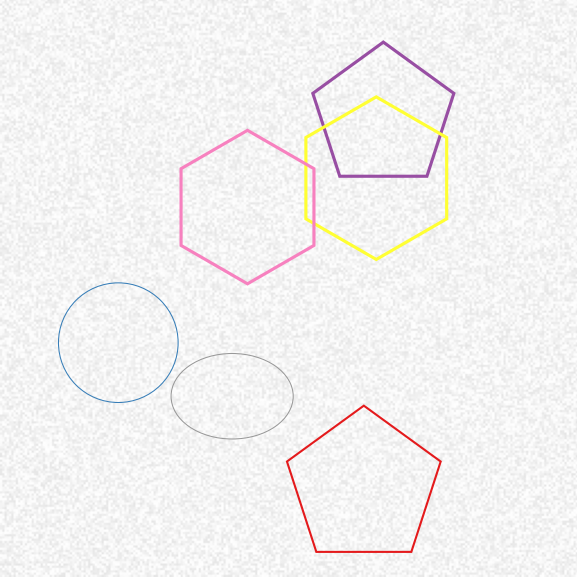[{"shape": "pentagon", "thickness": 1, "radius": 0.7, "center": [0.63, 0.157]}, {"shape": "circle", "thickness": 0.5, "radius": 0.52, "center": [0.205, 0.406]}, {"shape": "pentagon", "thickness": 1.5, "radius": 0.64, "center": [0.664, 0.798]}, {"shape": "hexagon", "thickness": 1.5, "radius": 0.7, "center": [0.652, 0.691]}, {"shape": "hexagon", "thickness": 1.5, "radius": 0.66, "center": [0.429, 0.641]}, {"shape": "oval", "thickness": 0.5, "radius": 0.53, "center": [0.402, 0.313]}]